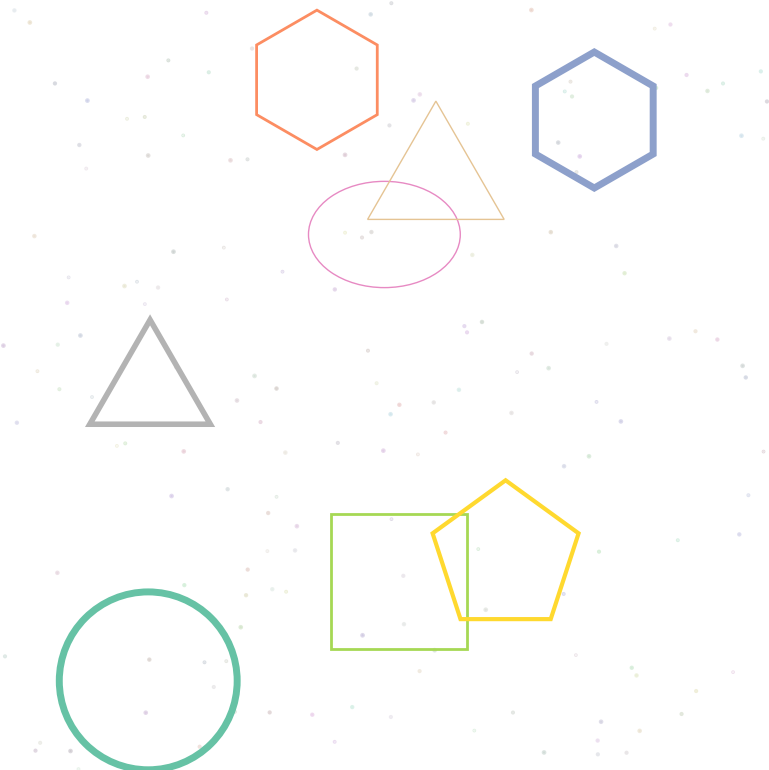[{"shape": "circle", "thickness": 2.5, "radius": 0.58, "center": [0.193, 0.116]}, {"shape": "hexagon", "thickness": 1, "radius": 0.45, "center": [0.412, 0.896]}, {"shape": "hexagon", "thickness": 2.5, "radius": 0.44, "center": [0.772, 0.844]}, {"shape": "oval", "thickness": 0.5, "radius": 0.49, "center": [0.499, 0.695]}, {"shape": "square", "thickness": 1, "radius": 0.44, "center": [0.518, 0.245]}, {"shape": "pentagon", "thickness": 1.5, "radius": 0.5, "center": [0.657, 0.277]}, {"shape": "triangle", "thickness": 0.5, "radius": 0.51, "center": [0.566, 0.766]}, {"shape": "triangle", "thickness": 2, "radius": 0.45, "center": [0.195, 0.494]}]